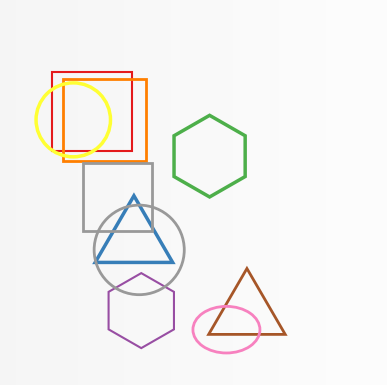[{"shape": "square", "thickness": 1.5, "radius": 0.52, "center": [0.237, 0.711]}, {"shape": "triangle", "thickness": 2.5, "radius": 0.58, "center": [0.346, 0.376]}, {"shape": "hexagon", "thickness": 2.5, "radius": 0.53, "center": [0.541, 0.594]}, {"shape": "hexagon", "thickness": 1.5, "radius": 0.49, "center": [0.365, 0.193]}, {"shape": "square", "thickness": 2, "radius": 0.53, "center": [0.27, 0.687]}, {"shape": "circle", "thickness": 2.5, "radius": 0.48, "center": [0.189, 0.689]}, {"shape": "triangle", "thickness": 2, "radius": 0.57, "center": [0.637, 0.188]}, {"shape": "oval", "thickness": 2, "radius": 0.43, "center": [0.584, 0.144]}, {"shape": "square", "thickness": 2, "radius": 0.44, "center": [0.304, 0.488]}, {"shape": "circle", "thickness": 2, "radius": 0.58, "center": [0.359, 0.351]}]